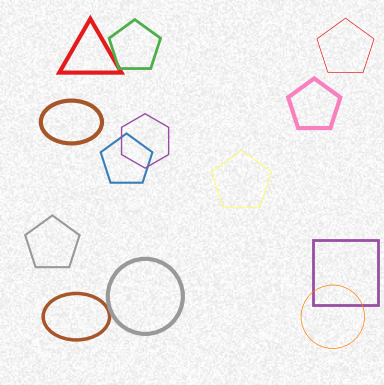[{"shape": "triangle", "thickness": 3, "radius": 0.47, "center": [0.235, 0.858]}, {"shape": "pentagon", "thickness": 0.5, "radius": 0.39, "center": [0.897, 0.875]}, {"shape": "pentagon", "thickness": 1.5, "radius": 0.35, "center": [0.329, 0.583]}, {"shape": "pentagon", "thickness": 2, "radius": 0.35, "center": [0.35, 0.879]}, {"shape": "hexagon", "thickness": 1, "radius": 0.35, "center": [0.377, 0.634]}, {"shape": "square", "thickness": 2, "radius": 0.42, "center": [0.897, 0.293]}, {"shape": "circle", "thickness": 0.5, "radius": 0.41, "center": [0.864, 0.177]}, {"shape": "pentagon", "thickness": 0.5, "radius": 0.41, "center": [0.627, 0.528]}, {"shape": "oval", "thickness": 2.5, "radius": 0.43, "center": [0.198, 0.177]}, {"shape": "oval", "thickness": 3, "radius": 0.4, "center": [0.185, 0.683]}, {"shape": "pentagon", "thickness": 3, "radius": 0.36, "center": [0.816, 0.725]}, {"shape": "pentagon", "thickness": 1.5, "radius": 0.37, "center": [0.136, 0.366]}, {"shape": "circle", "thickness": 3, "radius": 0.49, "center": [0.377, 0.23]}]